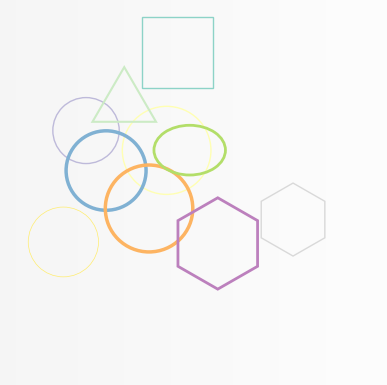[{"shape": "square", "thickness": 1, "radius": 0.46, "center": [0.459, 0.864]}, {"shape": "circle", "thickness": 1, "radius": 0.57, "center": [0.43, 0.609]}, {"shape": "circle", "thickness": 1, "radius": 0.43, "center": [0.222, 0.661]}, {"shape": "circle", "thickness": 2.5, "radius": 0.52, "center": [0.274, 0.557]}, {"shape": "circle", "thickness": 2.5, "radius": 0.56, "center": [0.385, 0.458]}, {"shape": "oval", "thickness": 2, "radius": 0.46, "center": [0.49, 0.61]}, {"shape": "hexagon", "thickness": 1, "radius": 0.47, "center": [0.756, 0.43]}, {"shape": "hexagon", "thickness": 2, "radius": 0.59, "center": [0.562, 0.368]}, {"shape": "triangle", "thickness": 1.5, "radius": 0.47, "center": [0.321, 0.731]}, {"shape": "circle", "thickness": 0.5, "radius": 0.45, "center": [0.164, 0.372]}]